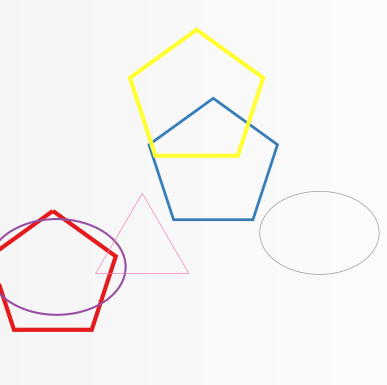[{"shape": "pentagon", "thickness": 3, "radius": 0.85, "center": [0.136, 0.281]}, {"shape": "pentagon", "thickness": 2, "radius": 0.87, "center": [0.55, 0.57]}, {"shape": "oval", "thickness": 1.5, "radius": 0.89, "center": [0.147, 0.307]}, {"shape": "pentagon", "thickness": 3, "radius": 0.9, "center": [0.507, 0.742]}, {"shape": "triangle", "thickness": 0.5, "radius": 0.7, "center": [0.367, 0.359]}, {"shape": "oval", "thickness": 0.5, "radius": 0.77, "center": [0.824, 0.395]}]